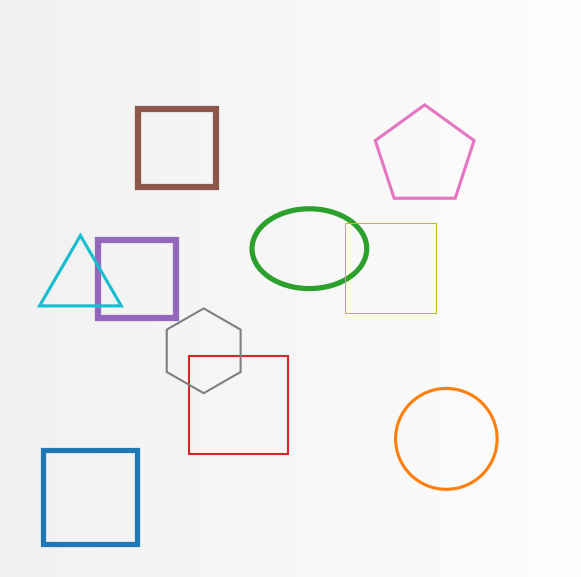[{"shape": "square", "thickness": 2.5, "radius": 0.41, "center": [0.155, 0.138]}, {"shape": "circle", "thickness": 1.5, "radius": 0.44, "center": [0.768, 0.239]}, {"shape": "oval", "thickness": 2.5, "radius": 0.49, "center": [0.532, 0.569]}, {"shape": "square", "thickness": 1, "radius": 0.42, "center": [0.41, 0.297]}, {"shape": "square", "thickness": 3, "radius": 0.33, "center": [0.236, 0.516]}, {"shape": "square", "thickness": 3, "radius": 0.34, "center": [0.304, 0.743]}, {"shape": "pentagon", "thickness": 1.5, "radius": 0.45, "center": [0.731, 0.728]}, {"shape": "hexagon", "thickness": 1, "radius": 0.37, "center": [0.35, 0.392]}, {"shape": "square", "thickness": 0.5, "radius": 0.39, "center": [0.672, 0.536]}, {"shape": "triangle", "thickness": 1.5, "radius": 0.41, "center": [0.138, 0.51]}]